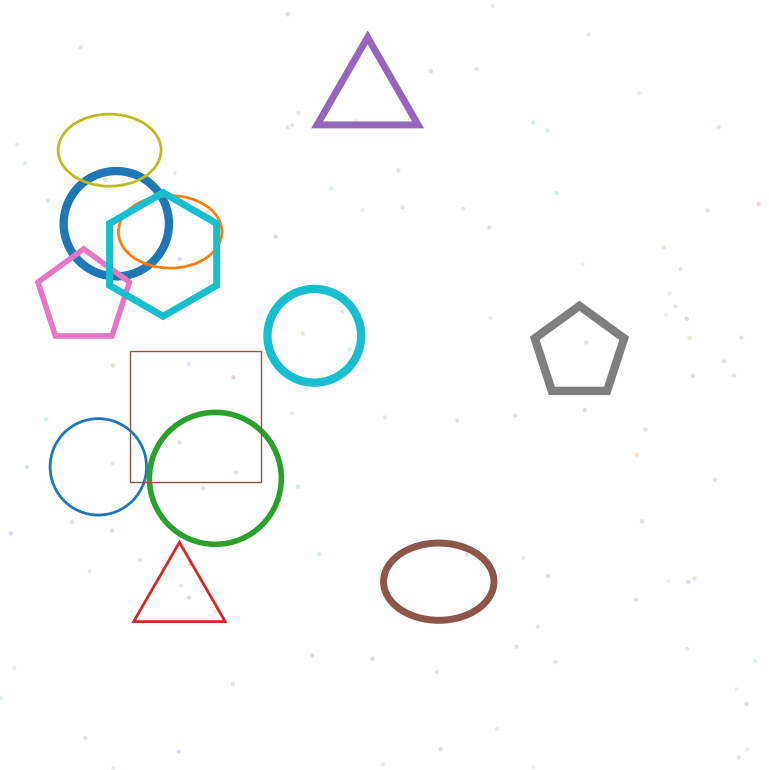[{"shape": "circle", "thickness": 3, "radius": 0.34, "center": [0.151, 0.709]}, {"shape": "circle", "thickness": 1, "radius": 0.31, "center": [0.128, 0.394]}, {"shape": "oval", "thickness": 1, "radius": 0.34, "center": [0.221, 0.699]}, {"shape": "circle", "thickness": 2, "radius": 0.43, "center": [0.28, 0.379]}, {"shape": "triangle", "thickness": 1, "radius": 0.34, "center": [0.233, 0.227]}, {"shape": "triangle", "thickness": 2.5, "radius": 0.38, "center": [0.477, 0.876]}, {"shape": "square", "thickness": 0.5, "radius": 0.42, "center": [0.254, 0.459]}, {"shape": "oval", "thickness": 2.5, "radius": 0.36, "center": [0.57, 0.245]}, {"shape": "pentagon", "thickness": 2, "radius": 0.31, "center": [0.109, 0.614]}, {"shape": "pentagon", "thickness": 3, "radius": 0.31, "center": [0.753, 0.542]}, {"shape": "oval", "thickness": 1, "radius": 0.33, "center": [0.142, 0.805]}, {"shape": "hexagon", "thickness": 2.5, "radius": 0.4, "center": [0.212, 0.67]}, {"shape": "circle", "thickness": 3, "radius": 0.3, "center": [0.408, 0.564]}]